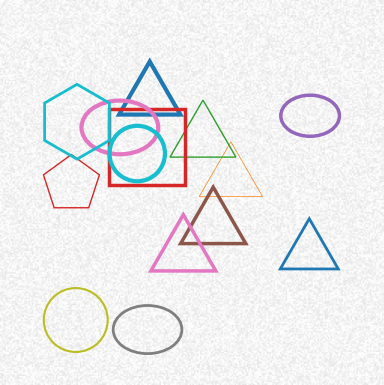[{"shape": "triangle", "thickness": 3, "radius": 0.46, "center": [0.389, 0.748]}, {"shape": "triangle", "thickness": 2, "radius": 0.43, "center": [0.803, 0.345]}, {"shape": "triangle", "thickness": 0.5, "radius": 0.47, "center": [0.6, 0.537]}, {"shape": "triangle", "thickness": 1, "radius": 0.49, "center": [0.527, 0.641]}, {"shape": "pentagon", "thickness": 1, "radius": 0.38, "center": [0.186, 0.522]}, {"shape": "square", "thickness": 2.5, "radius": 0.49, "center": [0.382, 0.618]}, {"shape": "oval", "thickness": 2.5, "radius": 0.38, "center": [0.806, 0.699]}, {"shape": "triangle", "thickness": 2.5, "radius": 0.49, "center": [0.554, 0.416]}, {"shape": "oval", "thickness": 3, "radius": 0.5, "center": [0.311, 0.669]}, {"shape": "triangle", "thickness": 2.5, "radius": 0.49, "center": [0.476, 0.345]}, {"shape": "oval", "thickness": 2, "radius": 0.45, "center": [0.383, 0.144]}, {"shape": "circle", "thickness": 1.5, "radius": 0.41, "center": [0.197, 0.169]}, {"shape": "hexagon", "thickness": 2, "radius": 0.49, "center": [0.2, 0.684]}, {"shape": "circle", "thickness": 3, "radius": 0.36, "center": [0.356, 0.601]}]